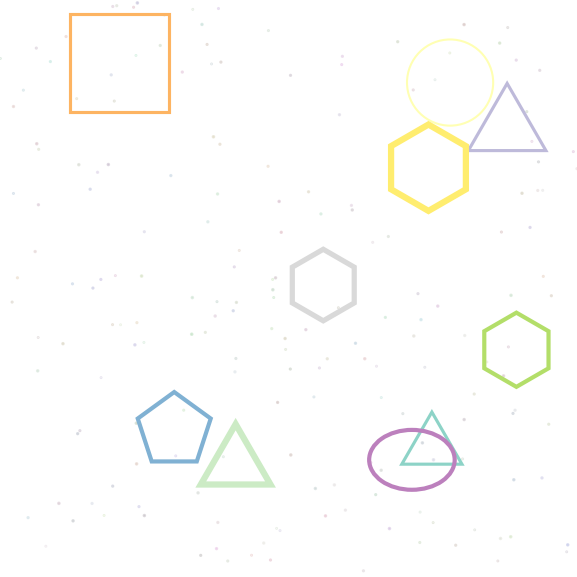[{"shape": "triangle", "thickness": 1.5, "radius": 0.3, "center": [0.748, 0.225]}, {"shape": "circle", "thickness": 1, "radius": 0.37, "center": [0.779, 0.856]}, {"shape": "triangle", "thickness": 1.5, "radius": 0.39, "center": [0.878, 0.777]}, {"shape": "pentagon", "thickness": 2, "radius": 0.33, "center": [0.302, 0.254]}, {"shape": "square", "thickness": 1.5, "radius": 0.43, "center": [0.207, 0.89]}, {"shape": "hexagon", "thickness": 2, "radius": 0.32, "center": [0.894, 0.393]}, {"shape": "hexagon", "thickness": 2.5, "radius": 0.31, "center": [0.56, 0.506]}, {"shape": "oval", "thickness": 2, "radius": 0.37, "center": [0.713, 0.203]}, {"shape": "triangle", "thickness": 3, "radius": 0.35, "center": [0.408, 0.195]}, {"shape": "hexagon", "thickness": 3, "radius": 0.37, "center": [0.742, 0.709]}]